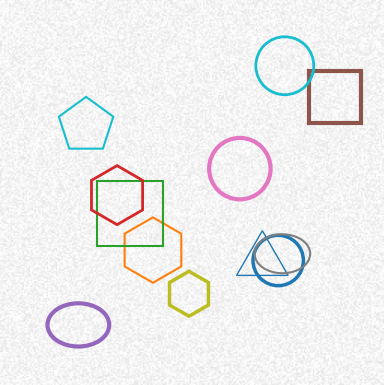[{"shape": "circle", "thickness": 2.5, "radius": 0.33, "center": [0.723, 0.323]}, {"shape": "triangle", "thickness": 1, "radius": 0.39, "center": [0.681, 0.323]}, {"shape": "hexagon", "thickness": 1.5, "radius": 0.42, "center": [0.397, 0.35]}, {"shape": "square", "thickness": 1.5, "radius": 0.43, "center": [0.338, 0.446]}, {"shape": "hexagon", "thickness": 2, "radius": 0.38, "center": [0.304, 0.493]}, {"shape": "oval", "thickness": 3, "radius": 0.4, "center": [0.203, 0.156]}, {"shape": "square", "thickness": 3, "radius": 0.34, "center": [0.871, 0.749]}, {"shape": "circle", "thickness": 3, "radius": 0.4, "center": [0.623, 0.562]}, {"shape": "oval", "thickness": 1.5, "radius": 0.36, "center": [0.733, 0.341]}, {"shape": "hexagon", "thickness": 2.5, "radius": 0.29, "center": [0.491, 0.237]}, {"shape": "pentagon", "thickness": 1.5, "radius": 0.37, "center": [0.224, 0.674]}, {"shape": "circle", "thickness": 2, "radius": 0.38, "center": [0.74, 0.829]}]